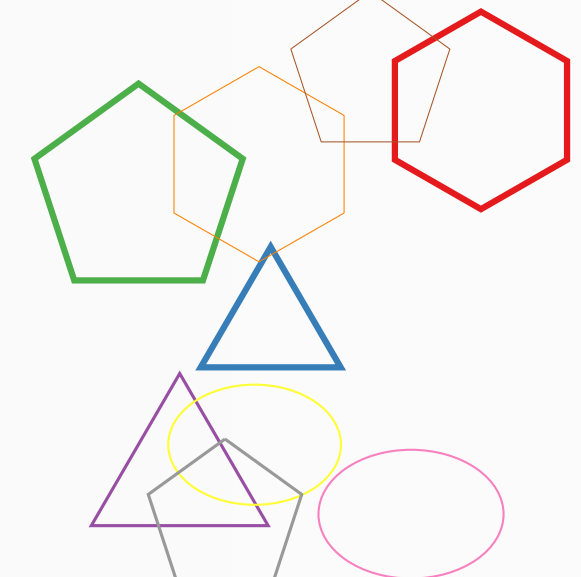[{"shape": "hexagon", "thickness": 3, "radius": 0.86, "center": [0.827, 0.808]}, {"shape": "triangle", "thickness": 3, "radius": 0.7, "center": [0.466, 0.433]}, {"shape": "pentagon", "thickness": 3, "radius": 0.94, "center": [0.238, 0.666]}, {"shape": "triangle", "thickness": 1.5, "radius": 0.88, "center": [0.309, 0.177]}, {"shape": "hexagon", "thickness": 0.5, "radius": 0.84, "center": [0.446, 0.715]}, {"shape": "oval", "thickness": 1, "radius": 0.74, "center": [0.438, 0.229]}, {"shape": "pentagon", "thickness": 0.5, "radius": 0.72, "center": [0.637, 0.87]}, {"shape": "oval", "thickness": 1, "radius": 0.8, "center": [0.707, 0.109]}, {"shape": "pentagon", "thickness": 1.5, "radius": 0.69, "center": [0.387, 0.1]}]